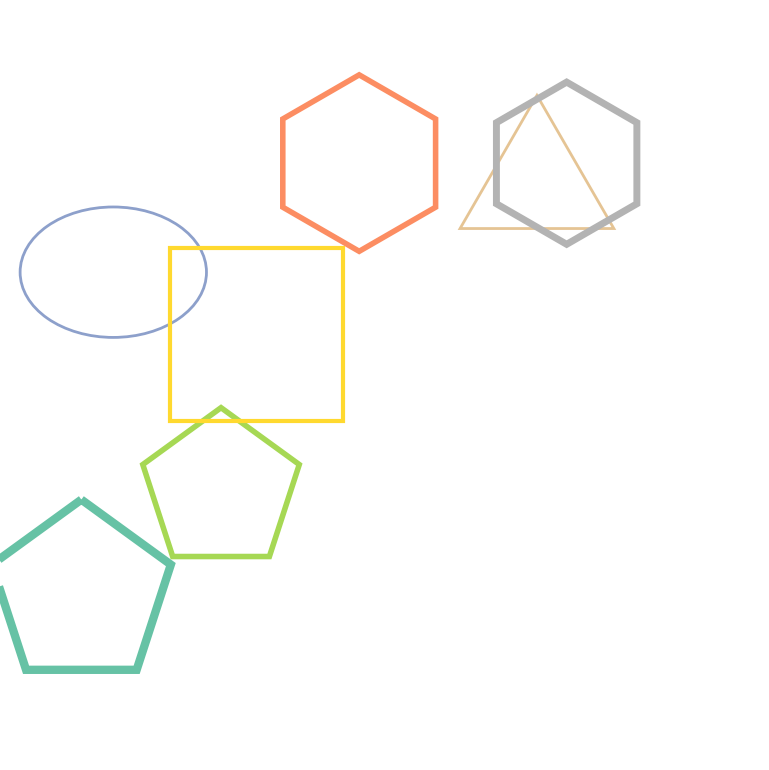[{"shape": "pentagon", "thickness": 3, "radius": 0.61, "center": [0.106, 0.229]}, {"shape": "hexagon", "thickness": 2, "radius": 0.57, "center": [0.466, 0.788]}, {"shape": "oval", "thickness": 1, "radius": 0.61, "center": [0.147, 0.646]}, {"shape": "pentagon", "thickness": 2, "radius": 0.53, "center": [0.287, 0.364]}, {"shape": "square", "thickness": 1.5, "radius": 0.56, "center": [0.333, 0.566]}, {"shape": "triangle", "thickness": 1, "radius": 0.58, "center": [0.697, 0.761]}, {"shape": "hexagon", "thickness": 2.5, "radius": 0.53, "center": [0.736, 0.788]}]